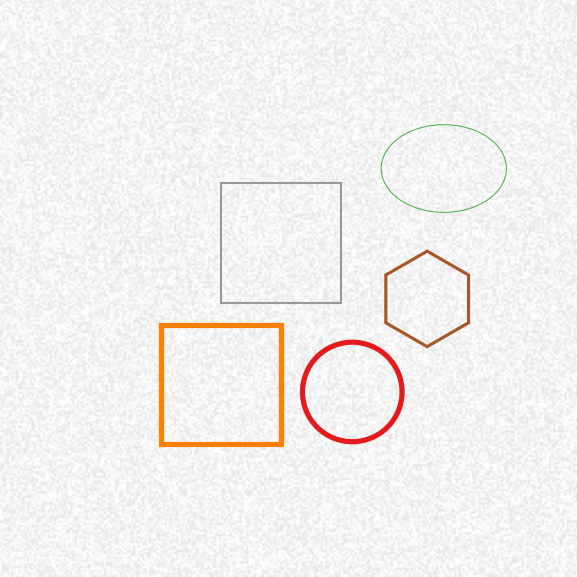[{"shape": "circle", "thickness": 2.5, "radius": 0.43, "center": [0.61, 0.32]}, {"shape": "oval", "thickness": 0.5, "radius": 0.54, "center": [0.769, 0.707]}, {"shape": "square", "thickness": 2.5, "radius": 0.52, "center": [0.382, 0.333]}, {"shape": "hexagon", "thickness": 1.5, "radius": 0.41, "center": [0.74, 0.482]}, {"shape": "square", "thickness": 1, "radius": 0.52, "center": [0.487, 0.578]}]